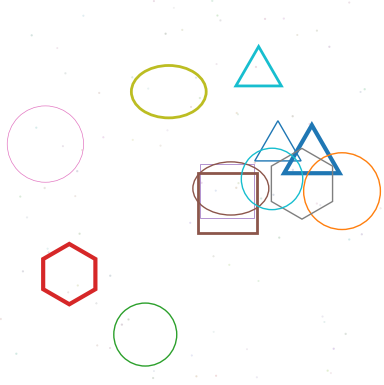[{"shape": "triangle", "thickness": 3, "radius": 0.42, "center": [0.81, 0.592]}, {"shape": "triangle", "thickness": 1, "radius": 0.35, "center": [0.722, 0.617]}, {"shape": "circle", "thickness": 1, "radius": 0.5, "center": [0.888, 0.504]}, {"shape": "circle", "thickness": 1, "radius": 0.41, "center": [0.377, 0.131]}, {"shape": "hexagon", "thickness": 3, "radius": 0.39, "center": [0.18, 0.288]}, {"shape": "square", "thickness": 0.5, "radius": 0.35, "center": [0.591, 0.504]}, {"shape": "square", "thickness": 2, "radius": 0.39, "center": [0.591, 0.473]}, {"shape": "oval", "thickness": 1, "radius": 0.49, "center": [0.6, 0.511]}, {"shape": "circle", "thickness": 0.5, "radius": 0.5, "center": [0.118, 0.626]}, {"shape": "hexagon", "thickness": 1, "radius": 0.46, "center": [0.784, 0.523]}, {"shape": "oval", "thickness": 2, "radius": 0.49, "center": [0.438, 0.762]}, {"shape": "triangle", "thickness": 2, "radius": 0.34, "center": [0.672, 0.811]}, {"shape": "circle", "thickness": 1, "radius": 0.4, "center": [0.707, 0.535]}]